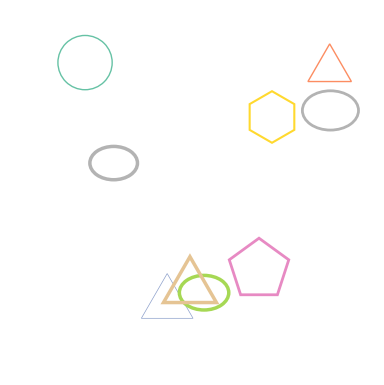[{"shape": "circle", "thickness": 1, "radius": 0.35, "center": [0.221, 0.837]}, {"shape": "triangle", "thickness": 1, "radius": 0.33, "center": [0.856, 0.821]}, {"shape": "triangle", "thickness": 0.5, "radius": 0.39, "center": [0.434, 0.212]}, {"shape": "pentagon", "thickness": 2, "radius": 0.41, "center": [0.673, 0.3]}, {"shape": "oval", "thickness": 2.5, "radius": 0.32, "center": [0.53, 0.24]}, {"shape": "hexagon", "thickness": 1.5, "radius": 0.33, "center": [0.706, 0.696]}, {"shape": "triangle", "thickness": 2.5, "radius": 0.4, "center": [0.493, 0.254]}, {"shape": "oval", "thickness": 2.5, "radius": 0.31, "center": [0.295, 0.576]}, {"shape": "oval", "thickness": 2, "radius": 0.36, "center": [0.858, 0.713]}]